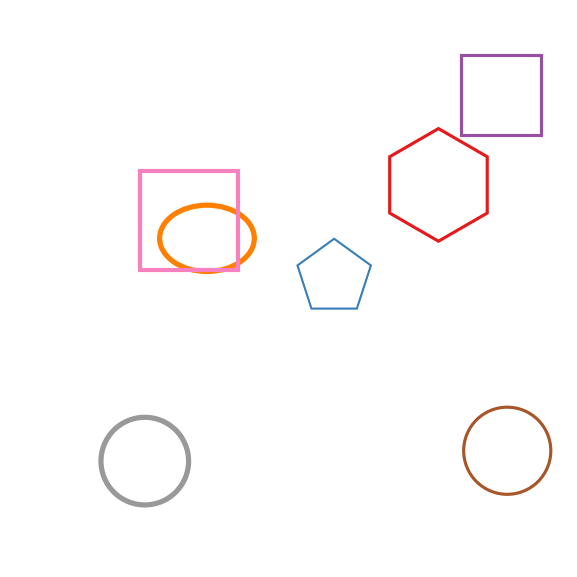[{"shape": "hexagon", "thickness": 1.5, "radius": 0.49, "center": [0.759, 0.679]}, {"shape": "pentagon", "thickness": 1, "radius": 0.33, "center": [0.579, 0.519]}, {"shape": "square", "thickness": 1.5, "radius": 0.35, "center": [0.868, 0.835]}, {"shape": "oval", "thickness": 2.5, "radius": 0.41, "center": [0.358, 0.586]}, {"shape": "circle", "thickness": 1.5, "radius": 0.38, "center": [0.878, 0.219]}, {"shape": "square", "thickness": 2, "radius": 0.43, "center": [0.327, 0.617]}, {"shape": "circle", "thickness": 2.5, "radius": 0.38, "center": [0.251, 0.201]}]